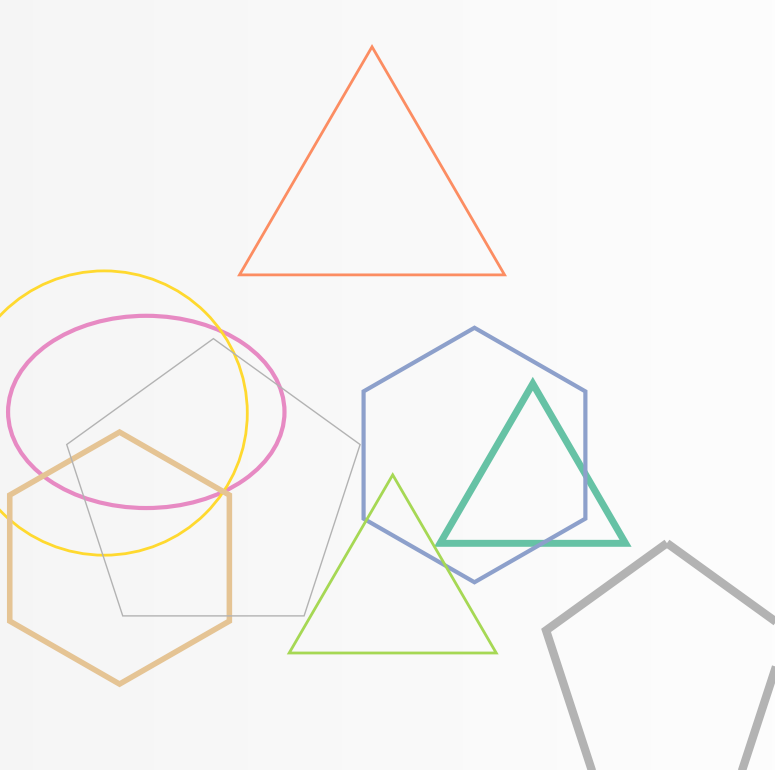[{"shape": "triangle", "thickness": 2.5, "radius": 0.69, "center": [0.687, 0.363]}, {"shape": "triangle", "thickness": 1, "radius": 0.99, "center": [0.48, 0.742]}, {"shape": "hexagon", "thickness": 1.5, "radius": 0.83, "center": [0.612, 0.409]}, {"shape": "oval", "thickness": 1.5, "radius": 0.89, "center": [0.189, 0.465]}, {"shape": "triangle", "thickness": 1, "radius": 0.77, "center": [0.507, 0.229]}, {"shape": "circle", "thickness": 1, "radius": 0.92, "center": [0.134, 0.464]}, {"shape": "hexagon", "thickness": 2, "radius": 0.82, "center": [0.154, 0.275]}, {"shape": "pentagon", "thickness": 0.5, "radius": 1.0, "center": [0.275, 0.361]}, {"shape": "pentagon", "thickness": 3, "radius": 0.82, "center": [0.861, 0.131]}]